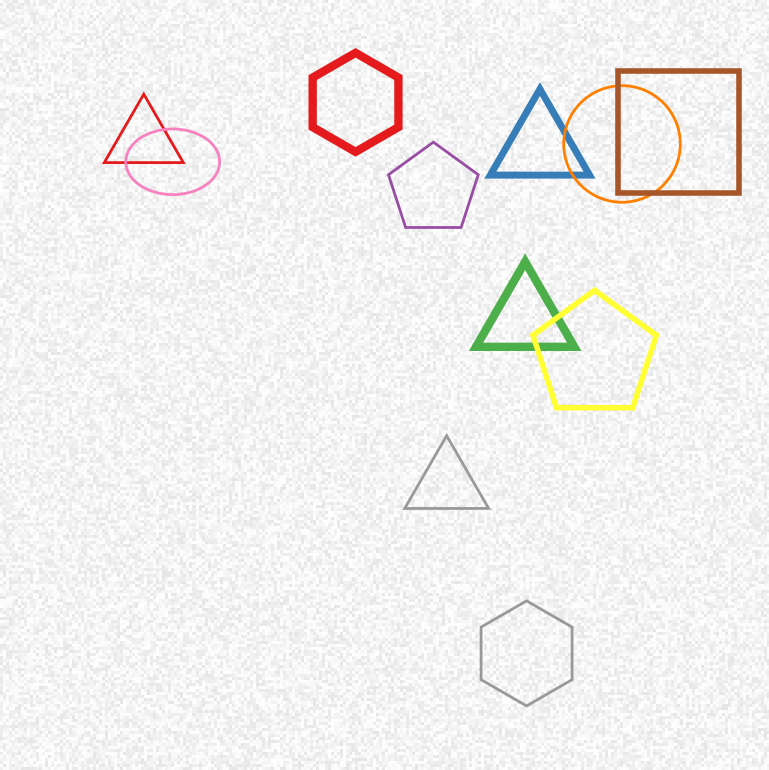[{"shape": "triangle", "thickness": 1, "radius": 0.3, "center": [0.187, 0.818]}, {"shape": "hexagon", "thickness": 3, "radius": 0.32, "center": [0.462, 0.867]}, {"shape": "triangle", "thickness": 2.5, "radius": 0.37, "center": [0.701, 0.81]}, {"shape": "triangle", "thickness": 3, "radius": 0.37, "center": [0.682, 0.586]}, {"shape": "pentagon", "thickness": 1, "radius": 0.31, "center": [0.563, 0.754]}, {"shape": "circle", "thickness": 1, "radius": 0.38, "center": [0.808, 0.813]}, {"shape": "pentagon", "thickness": 2, "radius": 0.42, "center": [0.772, 0.539]}, {"shape": "square", "thickness": 2, "radius": 0.39, "center": [0.881, 0.829]}, {"shape": "oval", "thickness": 1, "radius": 0.3, "center": [0.224, 0.79]}, {"shape": "hexagon", "thickness": 1, "radius": 0.34, "center": [0.684, 0.151]}, {"shape": "triangle", "thickness": 1, "radius": 0.31, "center": [0.58, 0.371]}]